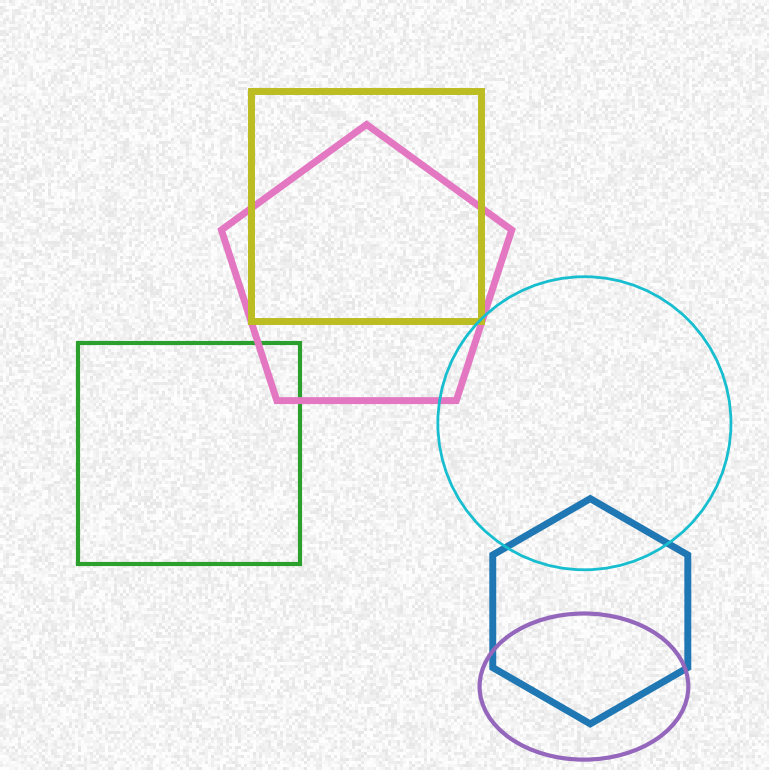[{"shape": "hexagon", "thickness": 2.5, "radius": 0.73, "center": [0.767, 0.206]}, {"shape": "square", "thickness": 1.5, "radius": 0.72, "center": [0.245, 0.411]}, {"shape": "oval", "thickness": 1.5, "radius": 0.68, "center": [0.758, 0.108]}, {"shape": "pentagon", "thickness": 2.5, "radius": 0.99, "center": [0.476, 0.64]}, {"shape": "square", "thickness": 2.5, "radius": 0.75, "center": [0.476, 0.732]}, {"shape": "circle", "thickness": 1, "radius": 0.95, "center": [0.759, 0.45]}]